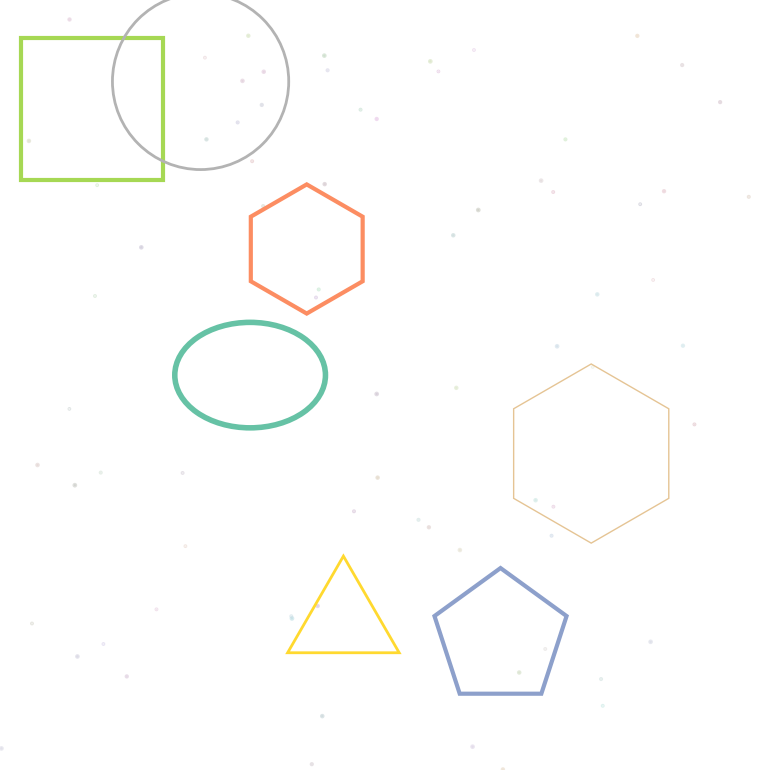[{"shape": "oval", "thickness": 2, "radius": 0.49, "center": [0.325, 0.513]}, {"shape": "hexagon", "thickness": 1.5, "radius": 0.42, "center": [0.398, 0.677]}, {"shape": "pentagon", "thickness": 1.5, "radius": 0.45, "center": [0.65, 0.172]}, {"shape": "square", "thickness": 1.5, "radius": 0.46, "center": [0.12, 0.859]}, {"shape": "triangle", "thickness": 1, "radius": 0.42, "center": [0.446, 0.194]}, {"shape": "hexagon", "thickness": 0.5, "radius": 0.58, "center": [0.768, 0.411]}, {"shape": "circle", "thickness": 1, "radius": 0.57, "center": [0.26, 0.894]}]